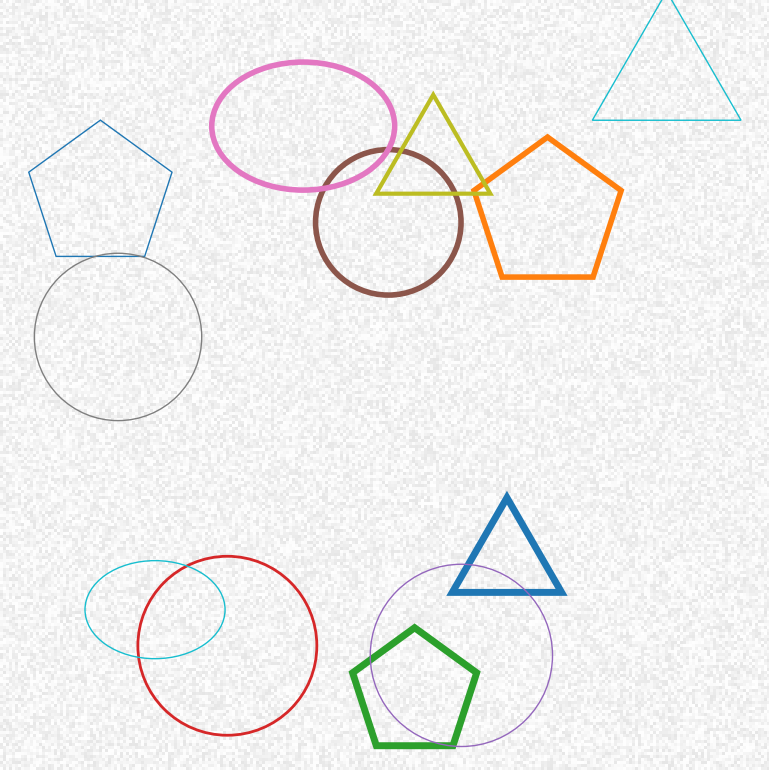[{"shape": "triangle", "thickness": 2.5, "radius": 0.41, "center": [0.658, 0.272]}, {"shape": "pentagon", "thickness": 0.5, "radius": 0.49, "center": [0.13, 0.746]}, {"shape": "pentagon", "thickness": 2, "radius": 0.5, "center": [0.711, 0.721]}, {"shape": "pentagon", "thickness": 2.5, "radius": 0.42, "center": [0.538, 0.1]}, {"shape": "circle", "thickness": 1, "radius": 0.58, "center": [0.295, 0.161]}, {"shape": "circle", "thickness": 0.5, "radius": 0.59, "center": [0.599, 0.149]}, {"shape": "circle", "thickness": 2, "radius": 0.47, "center": [0.504, 0.711]}, {"shape": "oval", "thickness": 2, "radius": 0.59, "center": [0.394, 0.836]}, {"shape": "circle", "thickness": 0.5, "radius": 0.54, "center": [0.153, 0.562]}, {"shape": "triangle", "thickness": 1.5, "radius": 0.43, "center": [0.563, 0.791]}, {"shape": "oval", "thickness": 0.5, "radius": 0.45, "center": [0.201, 0.208]}, {"shape": "triangle", "thickness": 0.5, "radius": 0.56, "center": [0.866, 0.9]}]